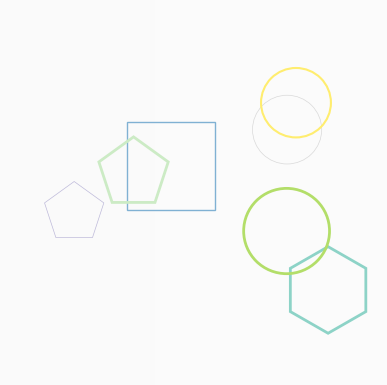[{"shape": "hexagon", "thickness": 2, "radius": 0.56, "center": [0.847, 0.247]}, {"shape": "pentagon", "thickness": 0.5, "radius": 0.4, "center": [0.191, 0.448]}, {"shape": "square", "thickness": 1, "radius": 0.57, "center": [0.442, 0.569]}, {"shape": "circle", "thickness": 2, "radius": 0.55, "center": [0.74, 0.4]}, {"shape": "circle", "thickness": 0.5, "radius": 0.45, "center": [0.741, 0.663]}, {"shape": "pentagon", "thickness": 2, "radius": 0.47, "center": [0.345, 0.55]}, {"shape": "circle", "thickness": 1.5, "radius": 0.45, "center": [0.764, 0.733]}]